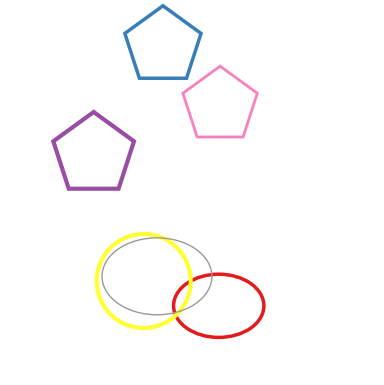[{"shape": "oval", "thickness": 2.5, "radius": 0.59, "center": [0.568, 0.206]}, {"shape": "pentagon", "thickness": 2.5, "radius": 0.52, "center": [0.423, 0.881]}, {"shape": "pentagon", "thickness": 3, "radius": 0.55, "center": [0.243, 0.599]}, {"shape": "circle", "thickness": 3, "radius": 0.61, "center": [0.373, 0.27]}, {"shape": "pentagon", "thickness": 2, "radius": 0.51, "center": [0.572, 0.726]}, {"shape": "oval", "thickness": 1, "radius": 0.71, "center": [0.408, 0.282]}]